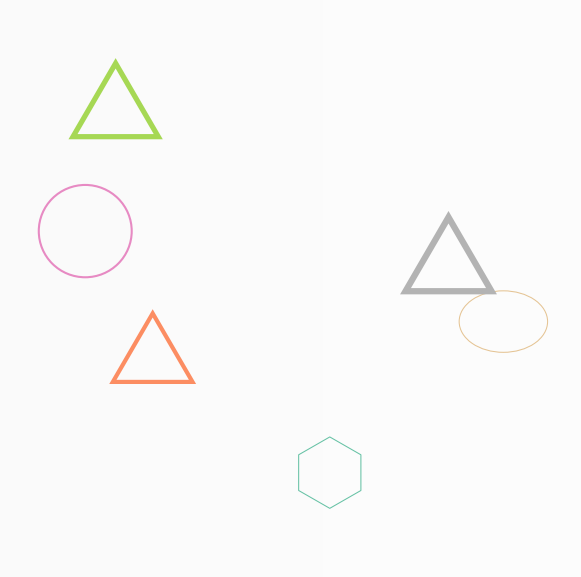[{"shape": "hexagon", "thickness": 0.5, "radius": 0.31, "center": [0.567, 0.181]}, {"shape": "triangle", "thickness": 2, "radius": 0.4, "center": [0.263, 0.377]}, {"shape": "circle", "thickness": 1, "radius": 0.4, "center": [0.147, 0.599]}, {"shape": "triangle", "thickness": 2.5, "radius": 0.42, "center": [0.199, 0.805]}, {"shape": "oval", "thickness": 0.5, "radius": 0.38, "center": [0.866, 0.442]}, {"shape": "triangle", "thickness": 3, "radius": 0.43, "center": [0.772, 0.538]}]